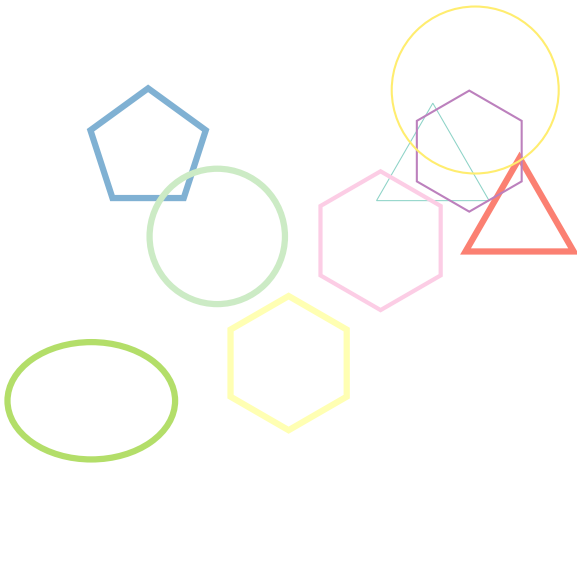[{"shape": "triangle", "thickness": 0.5, "radius": 0.56, "center": [0.749, 0.708]}, {"shape": "hexagon", "thickness": 3, "radius": 0.58, "center": [0.5, 0.37]}, {"shape": "triangle", "thickness": 3, "radius": 0.54, "center": [0.9, 0.618]}, {"shape": "pentagon", "thickness": 3, "radius": 0.53, "center": [0.256, 0.741]}, {"shape": "oval", "thickness": 3, "radius": 0.73, "center": [0.158, 0.305]}, {"shape": "hexagon", "thickness": 2, "radius": 0.6, "center": [0.659, 0.582]}, {"shape": "hexagon", "thickness": 1, "radius": 0.52, "center": [0.813, 0.737]}, {"shape": "circle", "thickness": 3, "radius": 0.59, "center": [0.376, 0.59]}, {"shape": "circle", "thickness": 1, "radius": 0.72, "center": [0.823, 0.843]}]